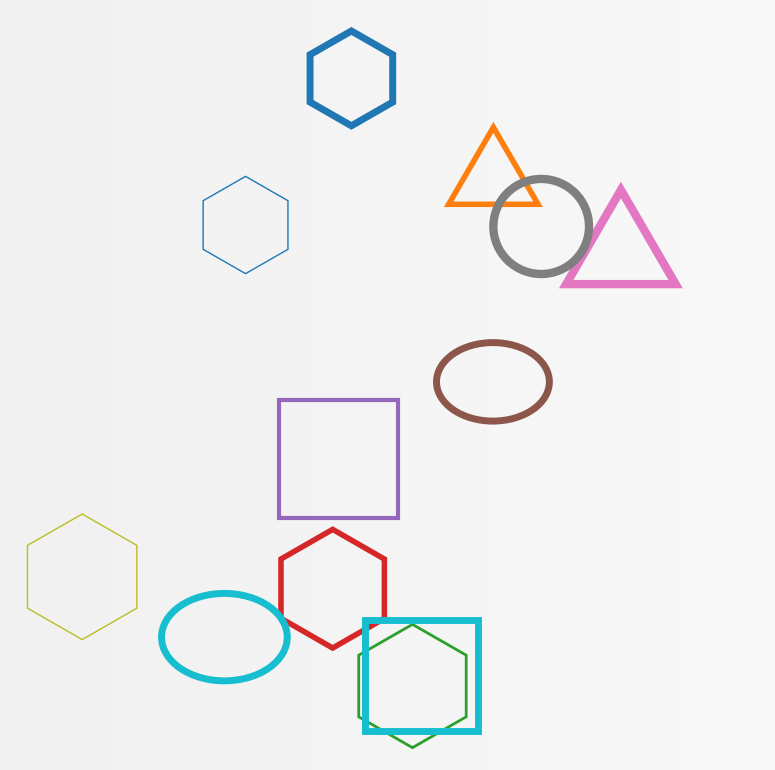[{"shape": "hexagon", "thickness": 2.5, "radius": 0.31, "center": [0.453, 0.898]}, {"shape": "hexagon", "thickness": 0.5, "radius": 0.32, "center": [0.317, 0.708]}, {"shape": "triangle", "thickness": 2, "radius": 0.33, "center": [0.637, 0.768]}, {"shape": "hexagon", "thickness": 1, "radius": 0.4, "center": [0.532, 0.109]}, {"shape": "hexagon", "thickness": 2, "radius": 0.39, "center": [0.429, 0.235]}, {"shape": "square", "thickness": 1.5, "radius": 0.38, "center": [0.437, 0.404]}, {"shape": "oval", "thickness": 2.5, "radius": 0.36, "center": [0.636, 0.504]}, {"shape": "triangle", "thickness": 3, "radius": 0.41, "center": [0.801, 0.672]}, {"shape": "circle", "thickness": 3, "radius": 0.31, "center": [0.698, 0.706]}, {"shape": "hexagon", "thickness": 0.5, "radius": 0.41, "center": [0.106, 0.251]}, {"shape": "oval", "thickness": 2.5, "radius": 0.41, "center": [0.29, 0.173]}, {"shape": "square", "thickness": 2.5, "radius": 0.36, "center": [0.544, 0.123]}]